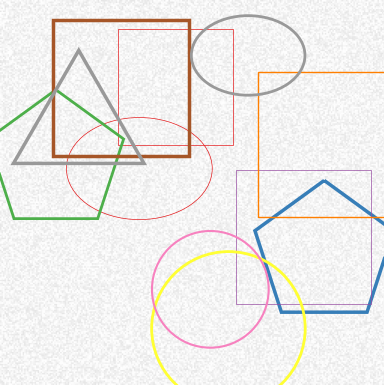[{"shape": "square", "thickness": 0.5, "radius": 0.75, "center": [0.456, 0.775]}, {"shape": "oval", "thickness": 0.5, "radius": 0.95, "center": [0.362, 0.562]}, {"shape": "pentagon", "thickness": 2.5, "radius": 0.95, "center": [0.842, 0.342]}, {"shape": "pentagon", "thickness": 2, "radius": 0.93, "center": [0.145, 0.582]}, {"shape": "square", "thickness": 0.5, "radius": 0.87, "center": [0.788, 0.383]}, {"shape": "square", "thickness": 1, "radius": 0.94, "center": [0.86, 0.625]}, {"shape": "circle", "thickness": 2, "radius": 1.0, "center": [0.593, 0.147]}, {"shape": "square", "thickness": 2.5, "radius": 0.89, "center": [0.314, 0.771]}, {"shape": "circle", "thickness": 1.5, "radius": 0.76, "center": [0.546, 0.248]}, {"shape": "oval", "thickness": 2, "radius": 0.74, "center": [0.645, 0.856]}, {"shape": "triangle", "thickness": 2.5, "radius": 0.98, "center": [0.204, 0.673]}]